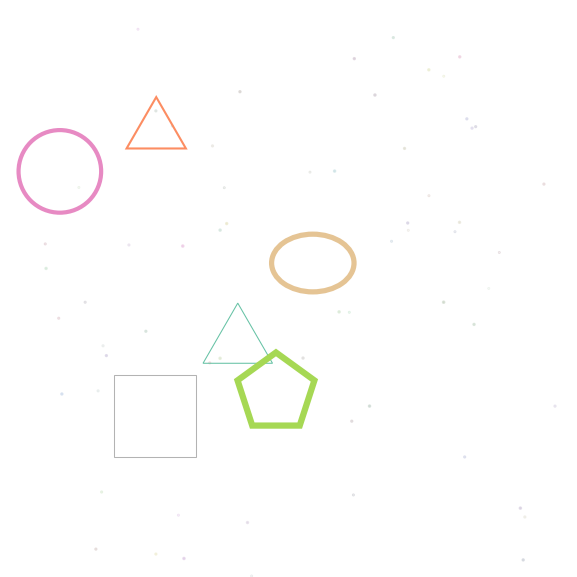[{"shape": "triangle", "thickness": 0.5, "radius": 0.35, "center": [0.412, 0.405]}, {"shape": "triangle", "thickness": 1, "radius": 0.3, "center": [0.271, 0.772]}, {"shape": "circle", "thickness": 2, "radius": 0.36, "center": [0.104, 0.702]}, {"shape": "pentagon", "thickness": 3, "radius": 0.35, "center": [0.478, 0.319]}, {"shape": "oval", "thickness": 2.5, "radius": 0.36, "center": [0.542, 0.544]}, {"shape": "square", "thickness": 0.5, "radius": 0.36, "center": [0.268, 0.279]}]